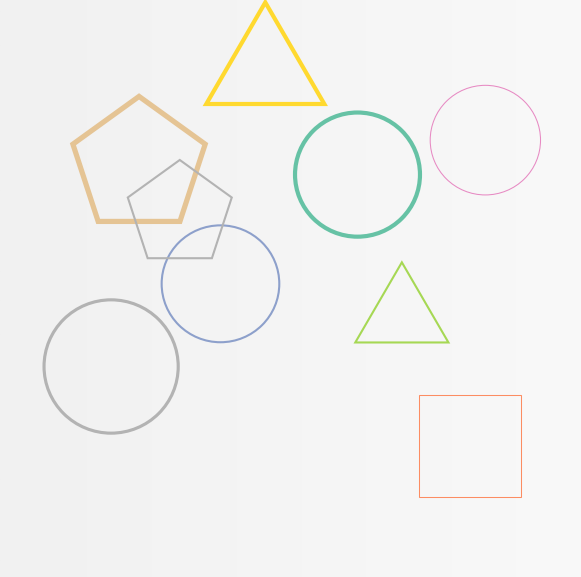[{"shape": "circle", "thickness": 2, "radius": 0.54, "center": [0.615, 0.697]}, {"shape": "square", "thickness": 0.5, "radius": 0.44, "center": [0.808, 0.227]}, {"shape": "circle", "thickness": 1, "radius": 0.51, "center": [0.379, 0.508]}, {"shape": "circle", "thickness": 0.5, "radius": 0.47, "center": [0.835, 0.756]}, {"shape": "triangle", "thickness": 1, "radius": 0.46, "center": [0.691, 0.452]}, {"shape": "triangle", "thickness": 2, "radius": 0.59, "center": [0.456, 0.878]}, {"shape": "pentagon", "thickness": 2.5, "radius": 0.6, "center": [0.239, 0.713]}, {"shape": "circle", "thickness": 1.5, "radius": 0.58, "center": [0.191, 0.365]}, {"shape": "pentagon", "thickness": 1, "radius": 0.47, "center": [0.309, 0.628]}]